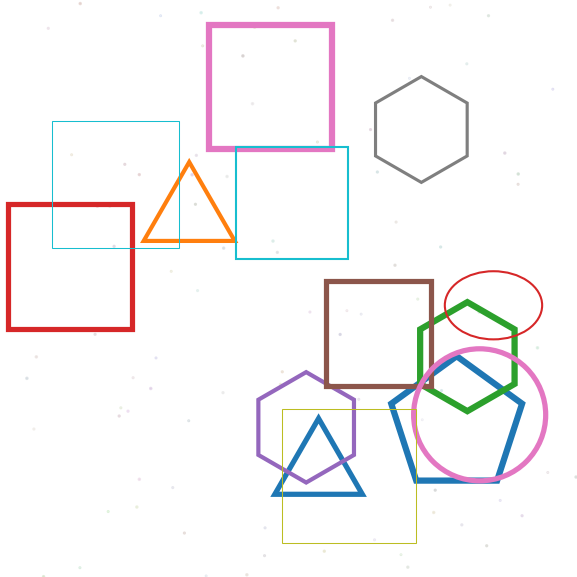[{"shape": "pentagon", "thickness": 3, "radius": 0.6, "center": [0.791, 0.263]}, {"shape": "triangle", "thickness": 2.5, "radius": 0.44, "center": [0.552, 0.187]}, {"shape": "triangle", "thickness": 2, "radius": 0.46, "center": [0.328, 0.627]}, {"shape": "hexagon", "thickness": 3, "radius": 0.47, "center": [0.809, 0.382]}, {"shape": "oval", "thickness": 1, "radius": 0.42, "center": [0.855, 0.47]}, {"shape": "square", "thickness": 2.5, "radius": 0.54, "center": [0.121, 0.537]}, {"shape": "hexagon", "thickness": 2, "radius": 0.48, "center": [0.53, 0.259]}, {"shape": "square", "thickness": 2.5, "radius": 0.46, "center": [0.655, 0.422]}, {"shape": "circle", "thickness": 2.5, "radius": 0.57, "center": [0.831, 0.281]}, {"shape": "square", "thickness": 3, "radius": 0.54, "center": [0.469, 0.848]}, {"shape": "hexagon", "thickness": 1.5, "radius": 0.46, "center": [0.73, 0.775]}, {"shape": "square", "thickness": 0.5, "radius": 0.58, "center": [0.604, 0.175]}, {"shape": "square", "thickness": 0.5, "radius": 0.55, "center": [0.2, 0.679]}, {"shape": "square", "thickness": 1, "radius": 0.49, "center": [0.506, 0.648]}]